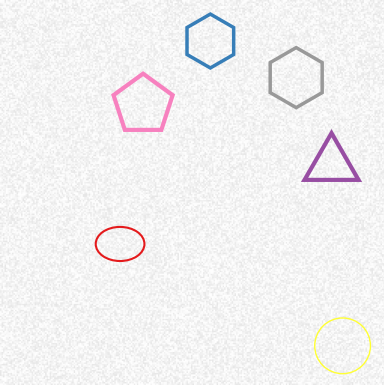[{"shape": "oval", "thickness": 1.5, "radius": 0.32, "center": [0.312, 0.366]}, {"shape": "hexagon", "thickness": 2.5, "radius": 0.35, "center": [0.546, 0.893]}, {"shape": "triangle", "thickness": 3, "radius": 0.4, "center": [0.861, 0.573]}, {"shape": "circle", "thickness": 1, "radius": 0.36, "center": [0.89, 0.102]}, {"shape": "pentagon", "thickness": 3, "radius": 0.4, "center": [0.372, 0.728]}, {"shape": "hexagon", "thickness": 2.5, "radius": 0.39, "center": [0.769, 0.798]}]